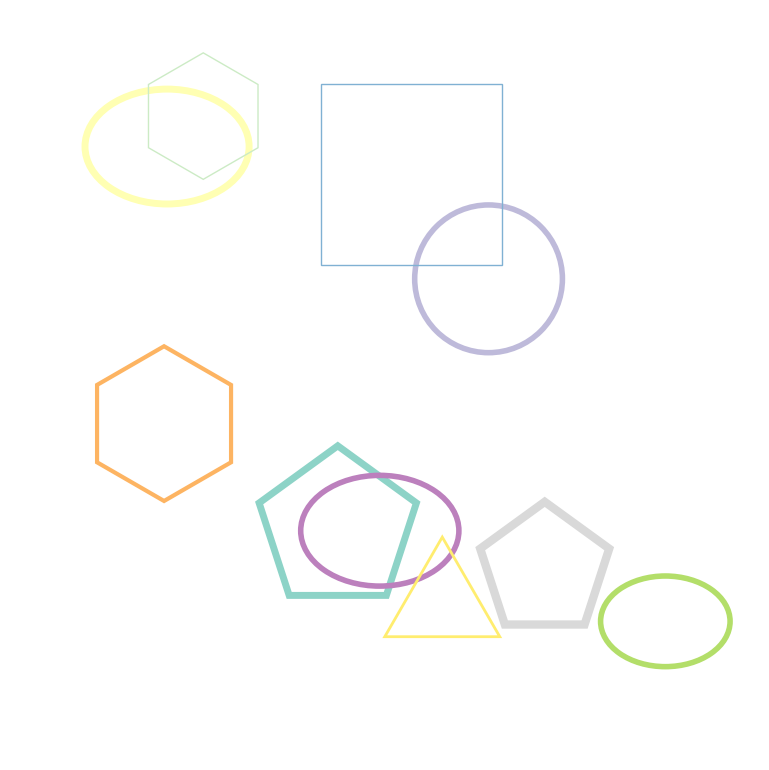[{"shape": "pentagon", "thickness": 2.5, "radius": 0.54, "center": [0.439, 0.314]}, {"shape": "oval", "thickness": 2.5, "radius": 0.53, "center": [0.217, 0.81]}, {"shape": "circle", "thickness": 2, "radius": 0.48, "center": [0.634, 0.638]}, {"shape": "square", "thickness": 0.5, "radius": 0.59, "center": [0.535, 0.773]}, {"shape": "hexagon", "thickness": 1.5, "radius": 0.5, "center": [0.213, 0.45]}, {"shape": "oval", "thickness": 2, "radius": 0.42, "center": [0.864, 0.193]}, {"shape": "pentagon", "thickness": 3, "radius": 0.44, "center": [0.707, 0.26]}, {"shape": "oval", "thickness": 2, "radius": 0.51, "center": [0.493, 0.311]}, {"shape": "hexagon", "thickness": 0.5, "radius": 0.41, "center": [0.264, 0.849]}, {"shape": "triangle", "thickness": 1, "radius": 0.43, "center": [0.574, 0.216]}]